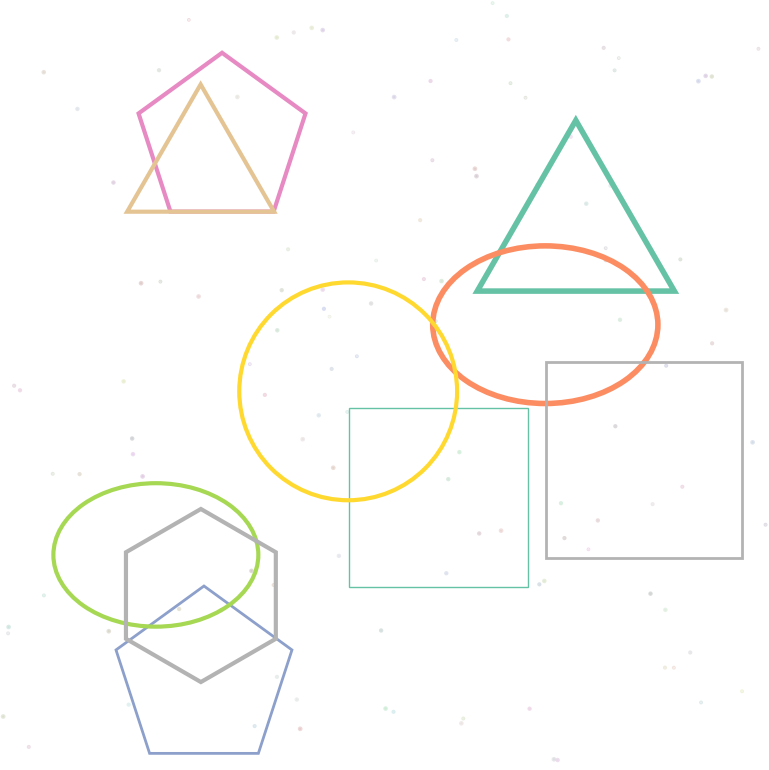[{"shape": "triangle", "thickness": 2, "radius": 0.74, "center": [0.748, 0.696]}, {"shape": "square", "thickness": 0.5, "radius": 0.58, "center": [0.569, 0.354]}, {"shape": "oval", "thickness": 2, "radius": 0.73, "center": [0.708, 0.578]}, {"shape": "pentagon", "thickness": 1, "radius": 0.6, "center": [0.265, 0.119]}, {"shape": "pentagon", "thickness": 1.5, "radius": 0.57, "center": [0.288, 0.817]}, {"shape": "oval", "thickness": 1.5, "radius": 0.67, "center": [0.202, 0.279]}, {"shape": "circle", "thickness": 1.5, "radius": 0.71, "center": [0.452, 0.492]}, {"shape": "triangle", "thickness": 1.5, "radius": 0.55, "center": [0.261, 0.78]}, {"shape": "hexagon", "thickness": 1.5, "radius": 0.56, "center": [0.261, 0.227]}, {"shape": "square", "thickness": 1, "radius": 0.64, "center": [0.836, 0.403]}]